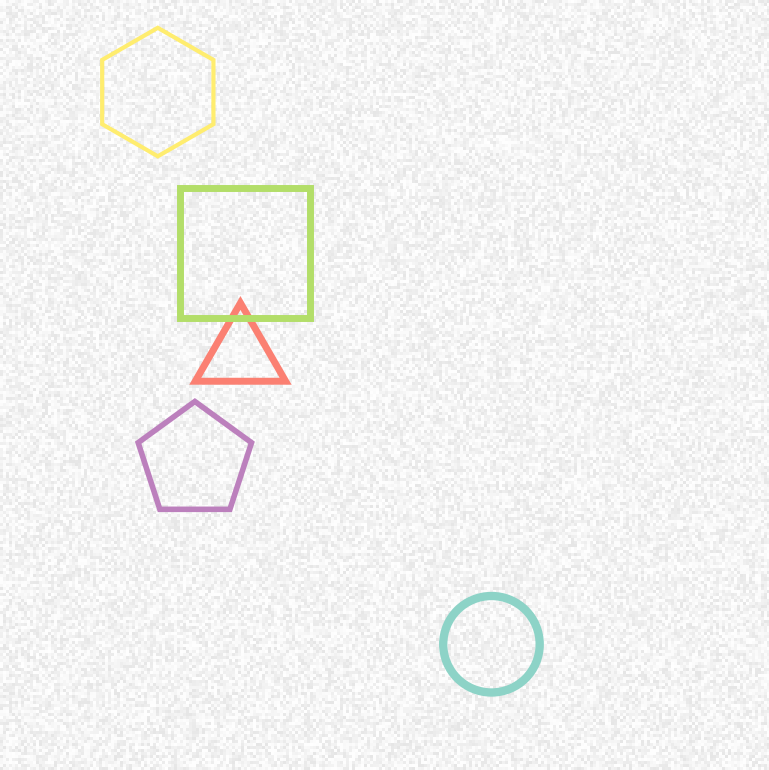[{"shape": "circle", "thickness": 3, "radius": 0.31, "center": [0.638, 0.163]}, {"shape": "triangle", "thickness": 2.5, "radius": 0.34, "center": [0.312, 0.539]}, {"shape": "square", "thickness": 2.5, "radius": 0.42, "center": [0.318, 0.671]}, {"shape": "pentagon", "thickness": 2, "radius": 0.39, "center": [0.253, 0.401]}, {"shape": "hexagon", "thickness": 1.5, "radius": 0.42, "center": [0.205, 0.88]}]